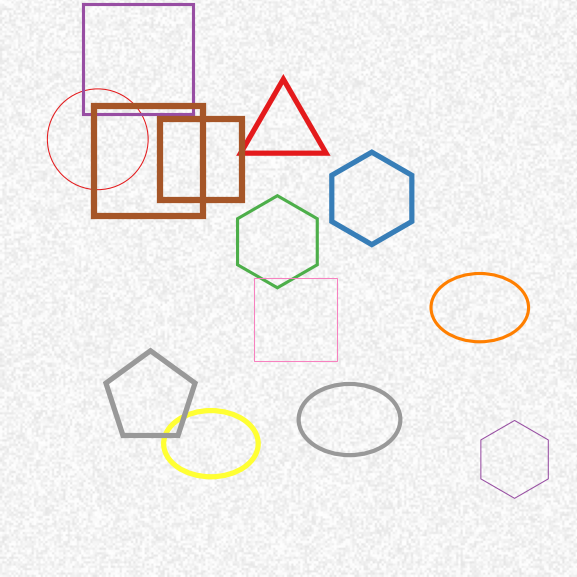[{"shape": "triangle", "thickness": 2.5, "radius": 0.43, "center": [0.491, 0.777]}, {"shape": "circle", "thickness": 0.5, "radius": 0.44, "center": [0.169, 0.758]}, {"shape": "hexagon", "thickness": 2.5, "radius": 0.4, "center": [0.644, 0.656]}, {"shape": "hexagon", "thickness": 1.5, "radius": 0.4, "center": [0.48, 0.581]}, {"shape": "square", "thickness": 1.5, "radius": 0.48, "center": [0.239, 0.897]}, {"shape": "hexagon", "thickness": 0.5, "radius": 0.34, "center": [0.891, 0.204]}, {"shape": "oval", "thickness": 1.5, "radius": 0.42, "center": [0.831, 0.466]}, {"shape": "oval", "thickness": 2.5, "radius": 0.41, "center": [0.365, 0.231]}, {"shape": "square", "thickness": 3, "radius": 0.47, "center": [0.257, 0.72]}, {"shape": "square", "thickness": 3, "radius": 0.35, "center": [0.348, 0.723]}, {"shape": "square", "thickness": 0.5, "radius": 0.36, "center": [0.511, 0.446]}, {"shape": "oval", "thickness": 2, "radius": 0.44, "center": [0.605, 0.273]}, {"shape": "pentagon", "thickness": 2.5, "radius": 0.41, "center": [0.261, 0.311]}]